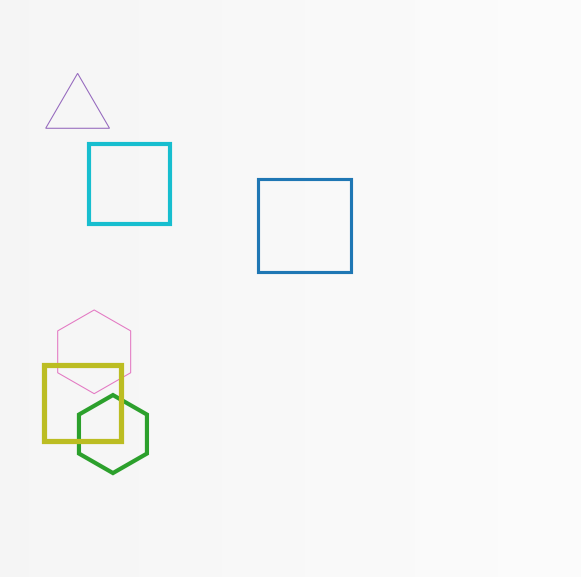[{"shape": "square", "thickness": 1.5, "radius": 0.4, "center": [0.524, 0.608]}, {"shape": "hexagon", "thickness": 2, "radius": 0.34, "center": [0.194, 0.248]}, {"shape": "triangle", "thickness": 0.5, "radius": 0.32, "center": [0.134, 0.809]}, {"shape": "hexagon", "thickness": 0.5, "radius": 0.36, "center": [0.162, 0.39]}, {"shape": "square", "thickness": 2.5, "radius": 0.33, "center": [0.142, 0.301]}, {"shape": "square", "thickness": 2, "radius": 0.35, "center": [0.223, 0.681]}]